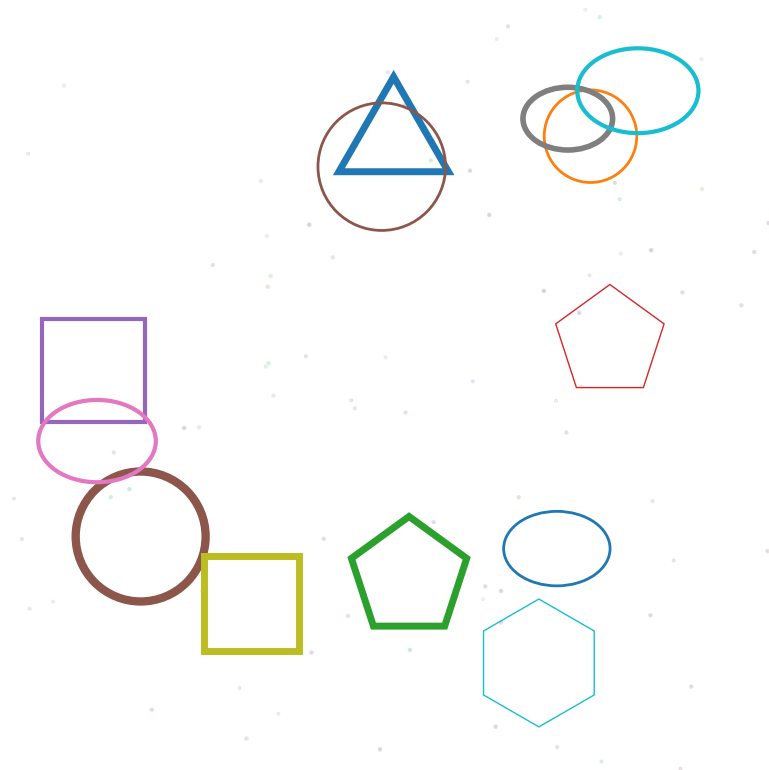[{"shape": "oval", "thickness": 1, "radius": 0.35, "center": [0.723, 0.288]}, {"shape": "triangle", "thickness": 2.5, "radius": 0.41, "center": [0.511, 0.818]}, {"shape": "circle", "thickness": 1, "radius": 0.3, "center": [0.767, 0.823]}, {"shape": "pentagon", "thickness": 2.5, "radius": 0.39, "center": [0.531, 0.251]}, {"shape": "pentagon", "thickness": 0.5, "radius": 0.37, "center": [0.792, 0.557]}, {"shape": "square", "thickness": 1.5, "radius": 0.33, "center": [0.122, 0.519]}, {"shape": "circle", "thickness": 1, "radius": 0.41, "center": [0.496, 0.784]}, {"shape": "circle", "thickness": 3, "radius": 0.42, "center": [0.183, 0.303]}, {"shape": "oval", "thickness": 1.5, "radius": 0.38, "center": [0.126, 0.427]}, {"shape": "oval", "thickness": 2, "radius": 0.29, "center": [0.737, 0.846]}, {"shape": "square", "thickness": 2.5, "radius": 0.31, "center": [0.326, 0.217]}, {"shape": "hexagon", "thickness": 0.5, "radius": 0.42, "center": [0.7, 0.139]}, {"shape": "oval", "thickness": 1.5, "radius": 0.39, "center": [0.828, 0.882]}]